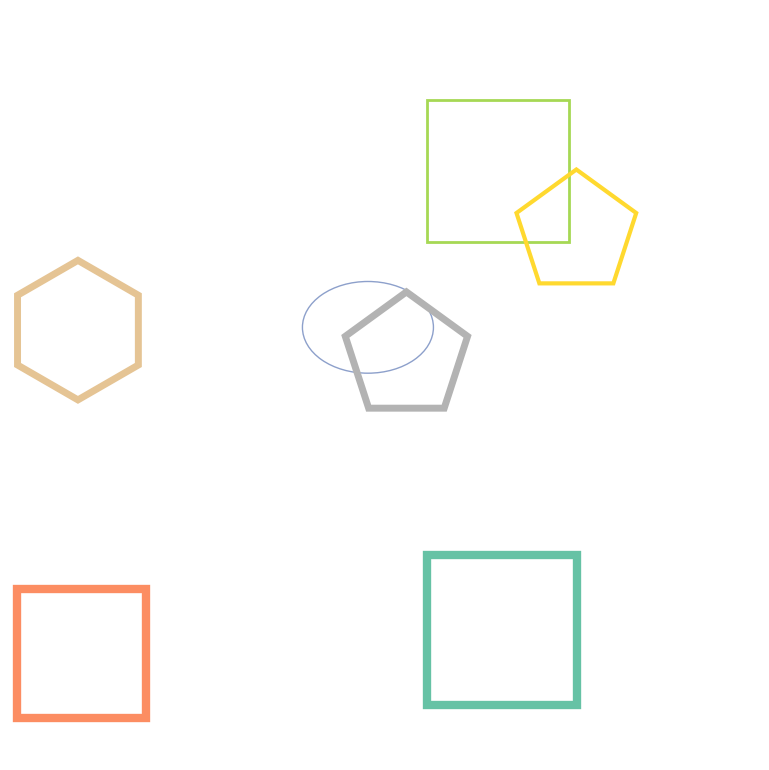[{"shape": "square", "thickness": 3, "radius": 0.49, "center": [0.652, 0.182]}, {"shape": "square", "thickness": 3, "radius": 0.42, "center": [0.106, 0.152]}, {"shape": "oval", "thickness": 0.5, "radius": 0.43, "center": [0.478, 0.575]}, {"shape": "square", "thickness": 1, "radius": 0.46, "center": [0.647, 0.778]}, {"shape": "pentagon", "thickness": 1.5, "radius": 0.41, "center": [0.749, 0.698]}, {"shape": "hexagon", "thickness": 2.5, "radius": 0.45, "center": [0.101, 0.571]}, {"shape": "pentagon", "thickness": 2.5, "radius": 0.42, "center": [0.528, 0.537]}]